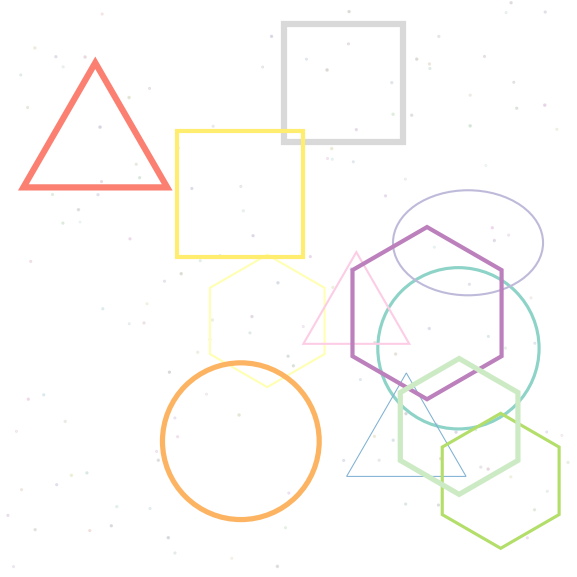[{"shape": "circle", "thickness": 1.5, "radius": 0.7, "center": [0.794, 0.396]}, {"shape": "hexagon", "thickness": 1, "radius": 0.57, "center": [0.463, 0.443]}, {"shape": "oval", "thickness": 1, "radius": 0.65, "center": [0.81, 0.579]}, {"shape": "triangle", "thickness": 3, "radius": 0.72, "center": [0.165, 0.747]}, {"shape": "triangle", "thickness": 0.5, "radius": 0.6, "center": [0.704, 0.234]}, {"shape": "circle", "thickness": 2.5, "radius": 0.68, "center": [0.417, 0.235]}, {"shape": "hexagon", "thickness": 1.5, "radius": 0.58, "center": [0.867, 0.167]}, {"shape": "triangle", "thickness": 1, "radius": 0.53, "center": [0.617, 0.457]}, {"shape": "square", "thickness": 3, "radius": 0.51, "center": [0.595, 0.856]}, {"shape": "hexagon", "thickness": 2, "radius": 0.75, "center": [0.739, 0.457]}, {"shape": "hexagon", "thickness": 2.5, "radius": 0.59, "center": [0.795, 0.261]}, {"shape": "square", "thickness": 2, "radius": 0.55, "center": [0.415, 0.663]}]